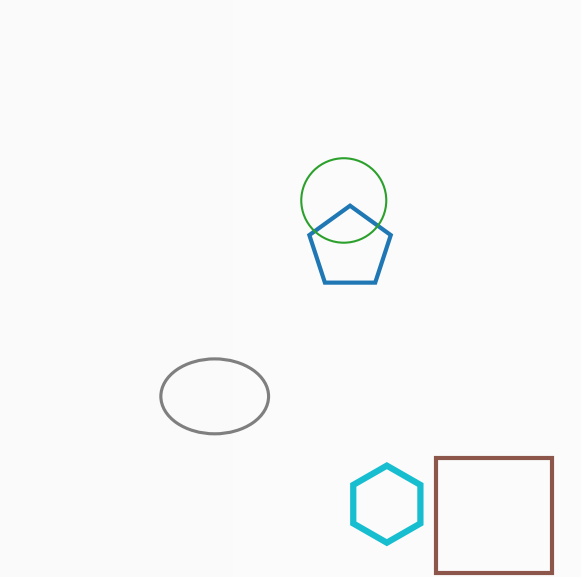[{"shape": "pentagon", "thickness": 2, "radius": 0.37, "center": [0.602, 0.569]}, {"shape": "circle", "thickness": 1, "radius": 0.37, "center": [0.591, 0.652]}, {"shape": "square", "thickness": 2, "radius": 0.5, "center": [0.849, 0.106]}, {"shape": "oval", "thickness": 1.5, "radius": 0.46, "center": [0.369, 0.313]}, {"shape": "hexagon", "thickness": 3, "radius": 0.33, "center": [0.666, 0.126]}]